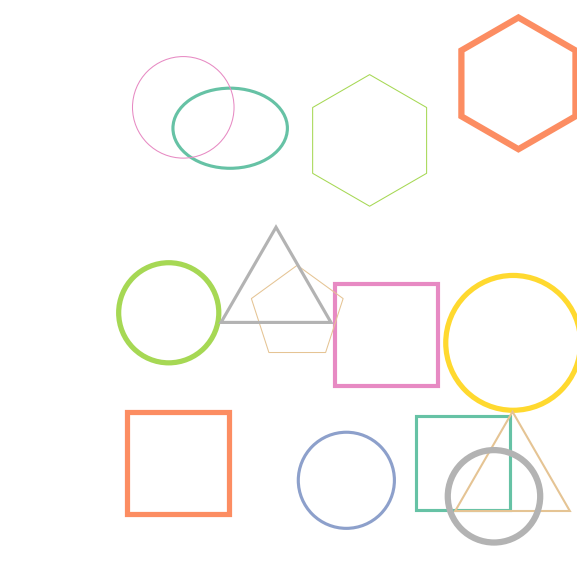[{"shape": "square", "thickness": 1.5, "radius": 0.41, "center": [0.802, 0.198]}, {"shape": "oval", "thickness": 1.5, "radius": 0.5, "center": [0.399, 0.777]}, {"shape": "square", "thickness": 2.5, "radius": 0.44, "center": [0.308, 0.198]}, {"shape": "hexagon", "thickness": 3, "radius": 0.57, "center": [0.898, 0.855]}, {"shape": "circle", "thickness": 1.5, "radius": 0.42, "center": [0.6, 0.167]}, {"shape": "circle", "thickness": 0.5, "radius": 0.44, "center": [0.317, 0.813]}, {"shape": "square", "thickness": 2, "radius": 0.44, "center": [0.669, 0.419]}, {"shape": "circle", "thickness": 2.5, "radius": 0.43, "center": [0.292, 0.458]}, {"shape": "hexagon", "thickness": 0.5, "radius": 0.57, "center": [0.64, 0.756]}, {"shape": "circle", "thickness": 2.5, "radius": 0.58, "center": [0.889, 0.405]}, {"shape": "pentagon", "thickness": 0.5, "radius": 0.42, "center": [0.515, 0.456]}, {"shape": "triangle", "thickness": 1, "radius": 0.57, "center": [0.887, 0.172]}, {"shape": "circle", "thickness": 3, "radius": 0.4, "center": [0.855, 0.14]}, {"shape": "triangle", "thickness": 1.5, "radius": 0.55, "center": [0.478, 0.496]}]